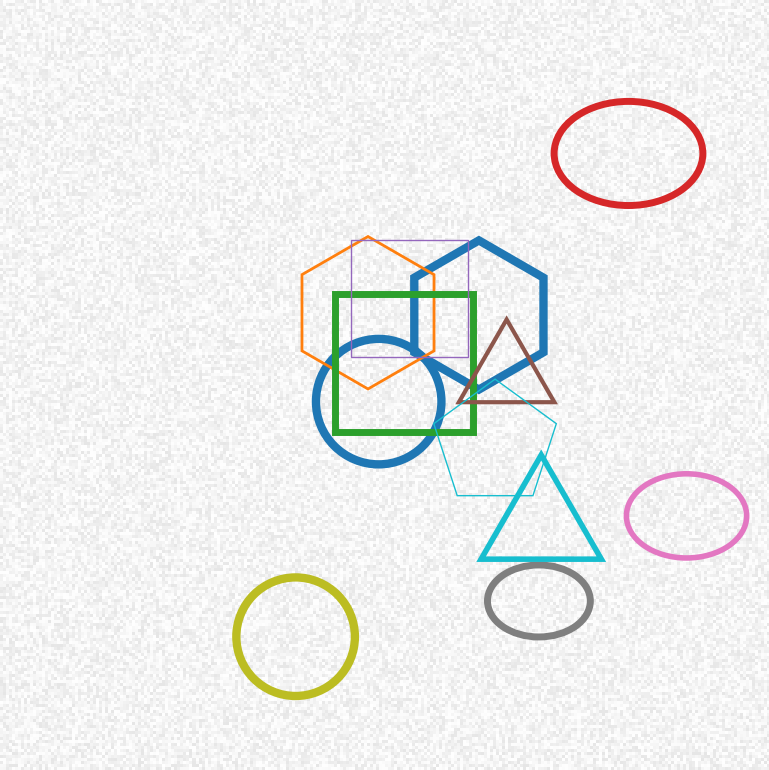[{"shape": "hexagon", "thickness": 3, "radius": 0.48, "center": [0.622, 0.591]}, {"shape": "circle", "thickness": 3, "radius": 0.41, "center": [0.492, 0.478]}, {"shape": "hexagon", "thickness": 1, "radius": 0.49, "center": [0.478, 0.594]}, {"shape": "square", "thickness": 2.5, "radius": 0.45, "center": [0.524, 0.528]}, {"shape": "oval", "thickness": 2.5, "radius": 0.48, "center": [0.816, 0.801]}, {"shape": "square", "thickness": 0.5, "radius": 0.38, "center": [0.532, 0.612]}, {"shape": "triangle", "thickness": 1.5, "radius": 0.36, "center": [0.658, 0.513]}, {"shape": "oval", "thickness": 2, "radius": 0.39, "center": [0.892, 0.33]}, {"shape": "oval", "thickness": 2.5, "radius": 0.33, "center": [0.7, 0.22]}, {"shape": "circle", "thickness": 3, "radius": 0.38, "center": [0.384, 0.173]}, {"shape": "triangle", "thickness": 2, "radius": 0.45, "center": [0.703, 0.319]}, {"shape": "pentagon", "thickness": 0.5, "radius": 0.42, "center": [0.643, 0.424]}]